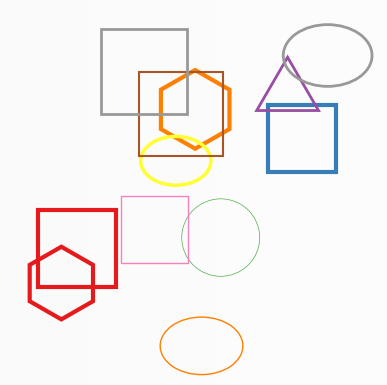[{"shape": "square", "thickness": 3, "radius": 0.5, "center": [0.198, 0.354]}, {"shape": "hexagon", "thickness": 3, "radius": 0.47, "center": [0.158, 0.265]}, {"shape": "square", "thickness": 3, "radius": 0.44, "center": [0.78, 0.64]}, {"shape": "circle", "thickness": 0.5, "radius": 0.5, "center": [0.57, 0.383]}, {"shape": "triangle", "thickness": 2, "radius": 0.46, "center": [0.742, 0.759]}, {"shape": "hexagon", "thickness": 3, "radius": 0.51, "center": [0.504, 0.716]}, {"shape": "oval", "thickness": 1, "radius": 0.53, "center": [0.52, 0.102]}, {"shape": "oval", "thickness": 2.5, "radius": 0.45, "center": [0.454, 0.582]}, {"shape": "square", "thickness": 1.5, "radius": 0.54, "center": [0.466, 0.703]}, {"shape": "square", "thickness": 1, "radius": 0.43, "center": [0.398, 0.404]}, {"shape": "square", "thickness": 2, "radius": 0.55, "center": [0.372, 0.814]}, {"shape": "oval", "thickness": 2, "radius": 0.57, "center": [0.846, 0.856]}]